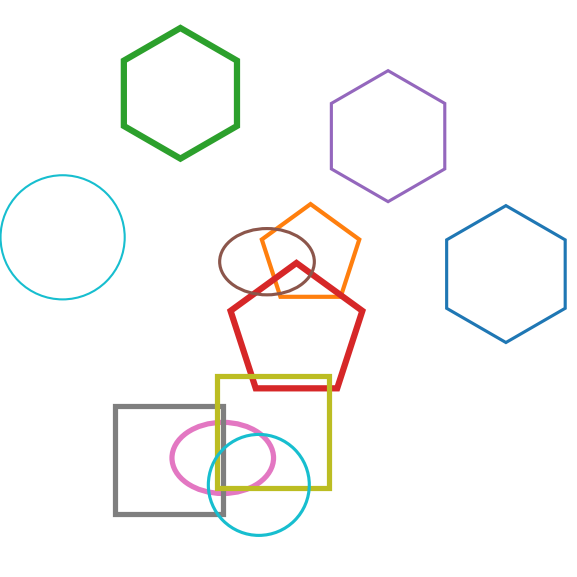[{"shape": "hexagon", "thickness": 1.5, "radius": 0.59, "center": [0.876, 0.525]}, {"shape": "pentagon", "thickness": 2, "radius": 0.44, "center": [0.538, 0.557]}, {"shape": "hexagon", "thickness": 3, "radius": 0.57, "center": [0.312, 0.838]}, {"shape": "pentagon", "thickness": 3, "radius": 0.6, "center": [0.513, 0.424]}, {"shape": "hexagon", "thickness": 1.5, "radius": 0.57, "center": [0.672, 0.763]}, {"shape": "oval", "thickness": 1.5, "radius": 0.41, "center": [0.462, 0.546]}, {"shape": "oval", "thickness": 2.5, "radius": 0.44, "center": [0.386, 0.206]}, {"shape": "square", "thickness": 2.5, "radius": 0.47, "center": [0.293, 0.202]}, {"shape": "square", "thickness": 2.5, "radius": 0.48, "center": [0.473, 0.251]}, {"shape": "circle", "thickness": 1, "radius": 0.54, "center": [0.108, 0.588]}, {"shape": "circle", "thickness": 1.5, "radius": 0.44, "center": [0.448, 0.159]}]